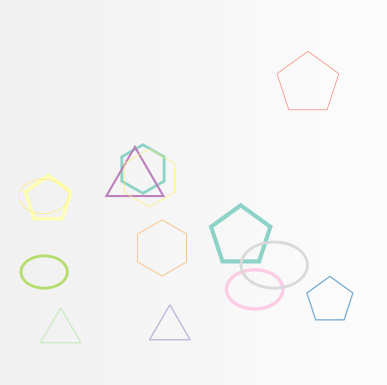[{"shape": "pentagon", "thickness": 3, "radius": 0.4, "center": [0.621, 0.386]}, {"shape": "hexagon", "thickness": 2, "radius": 0.32, "center": [0.369, 0.561]}, {"shape": "pentagon", "thickness": 2.5, "radius": 0.31, "center": [0.124, 0.482]}, {"shape": "triangle", "thickness": 1, "radius": 0.3, "center": [0.438, 0.148]}, {"shape": "pentagon", "thickness": 0.5, "radius": 0.42, "center": [0.795, 0.783]}, {"shape": "pentagon", "thickness": 1, "radius": 0.31, "center": [0.851, 0.22]}, {"shape": "hexagon", "thickness": 0.5, "radius": 0.36, "center": [0.418, 0.356]}, {"shape": "oval", "thickness": 2, "radius": 0.3, "center": [0.114, 0.293]}, {"shape": "oval", "thickness": 2.5, "radius": 0.36, "center": [0.657, 0.248]}, {"shape": "oval", "thickness": 2, "radius": 0.43, "center": [0.708, 0.311]}, {"shape": "triangle", "thickness": 1.5, "radius": 0.43, "center": [0.348, 0.533]}, {"shape": "triangle", "thickness": 1, "radius": 0.3, "center": [0.157, 0.14]}, {"shape": "oval", "thickness": 0.5, "radius": 0.32, "center": [0.113, 0.49]}, {"shape": "hexagon", "thickness": 0.5, "radius": 0.38, "center": [0.386, 0.538]}]